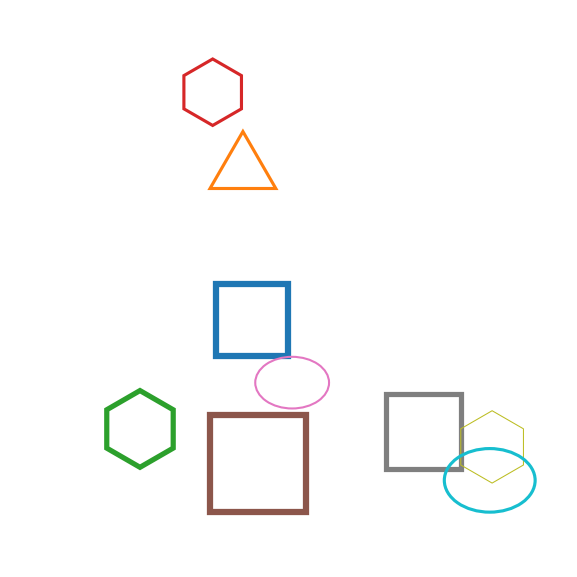[{"shape": "square", "thickness": 3, "radius": 0.31, "center": [0.437, 0.446]}, {"shape": "triangle", "thickness": 1.5, "radius": 0.33, "center": [0.421, 0.706]}, {"shape": "hexagon", "thickness": 2.5, "radius": 0.33, "center": [0.242, 0.256]}, {"shape": "hexagon", "thickness": 1.5, "radius": 0.29, "center": [0.368, 0.839]}, {"shape": "square", "thickness": 3, "radius": 0.42, "center": [0.447, 0.197]}, {"shape": "oval", "thickness": 1, "radius": 0.32, "center": [0.506, 0.337]}, {"shape": "square", "thickness": 2.5, "radius": 0.32, "center": [0.733, 0.252]}, {"shape": "hexagon", "thickness": 0.5, "radius": 0.31, "center": [0.852, 0.225]}, {"shape": "oval", "thickness": 1.5, "radius": 0.39, "center": [0.848, 0.167]}]